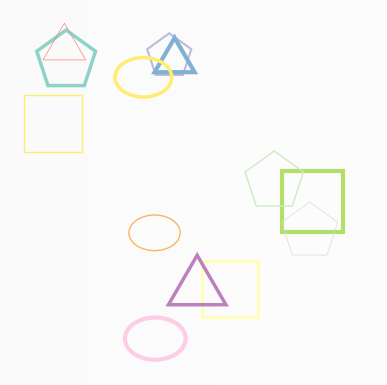[{"shape": "pentagon", "thickness": 2.5, "radius": 0.4, "center": [0.171, 0.842]}, {"shape": "square", "thickness": 2, "radius": 0.36, "center": [0.593, 0.249]}, {"shape": "pentagon", "thickness": 1.5, "radius": 0.3, "center": [0.437, 0.854]}, {"shape": "triangle", "thickness": 0.5, "radius": 0.32, "center": [0.166, 0.876]}, {"shape": "triangle", "thickness": 3, "radius": 0.3, "center": [0.451, 0.842]}, {"shape": "oval", "thickness": 1, "radius": 0.33, "center": [0.399, 0.395]}, {"shape": "square", "thickness": 3, "radius": 0.39, "center": [0.807, 0.477]}, {"shape": "oval", "thickness": 3, "radius": 0.39, "center": [0.401, 0.12]}, {"shape": "pentagon", "thickness": 0.5, "radius": 0.38, "center": [0.799, 0.399]}, {"shape": "triangle", "thickness": 2.5, "radius": 0.43, "center": [0.509, 0.251]}, {"shape": "pentagon", "thickness": 1, "radius": 0.4, "center": [0.708, 0.529]}, {"shape": "oval", "thickness": 2.5, "radius": 0.37, "center": [0.37, 0.799]}, {"shape": "square", "thickness": 1, "radius": 0.37, "center": [0.136, 0.679]}]